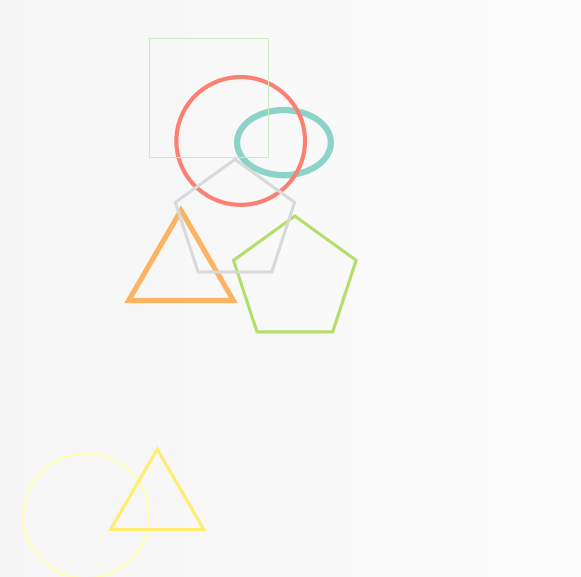[{"shape": "oval", "thickness": 3, "radius": 0.4, "center": [0.489, 0.752]}, {"shape": "circle", "thickness": 1, "radius": 0.54, "center": [0.149, 0.106]}, {"shape": "circle", "thickness": 2, "radius": 0.55, "center": [0.414, 0.755]}, {"shape": "triangle", "thickness": 2.5, "radius": 0.52, "center": [0.311, 0.531]}, {"shape": "pentagon", "thickness": 1.5, "radius": 0.55, "center": [0.507, 0.514]}, {"shape": "pentagon", "thickness": 1.5, "radius": 0.54, "center": [0.404, 0.615]}, {"shape": "square", "thickness": 0.5, "radius": 0.51, "center": [0.358, 0.831]}, {"shape": "triangle", "thickness": 1.5, "radius": 0.46, "center": [0.27, 0.129]}]